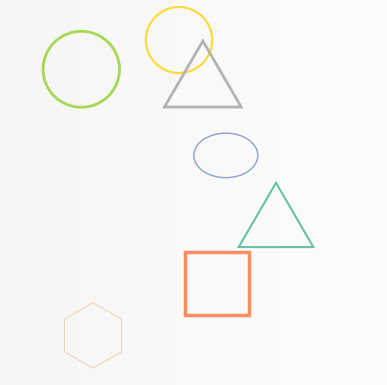[{"shape": "triangle", "thickness": 1.5, "radius": 0.56, "center": [0.712, 0.414]}, {"shape": "square", "thickness": 2.5, "radius": 0.41, "center": [0.561, 0.264]}, {"shape": "oval", "thickness": 1, "radius": 0.41, "center": [0.583, 0.596]}, {"shape": "circle", "thickness": 2, "radius": 0.49, "center": [0.21, 0.82]}, {"shape": "circle", "thickness": 1.5, "radius": 0.43, "center": [0.462, 0.896]}, {"shape": "hexagon", "thickness": 0.5, "radius": 0.42, "center": [0.24, 0.129]}, {"shape": "triangle", "thickness": 2, "radius": 0.57, "center": [0.523, 0.779]}]